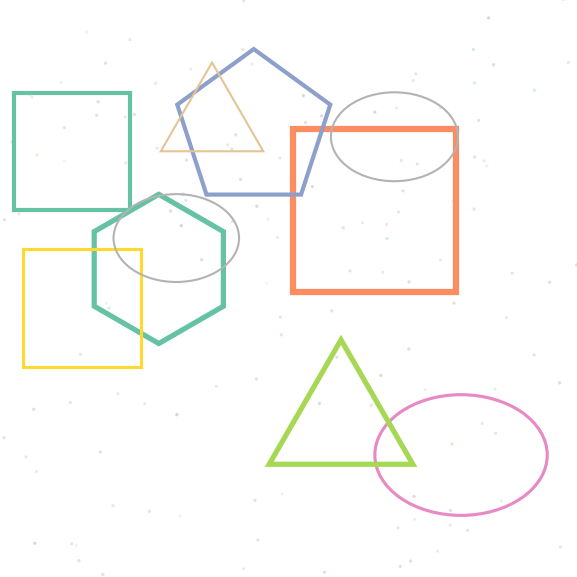[{"shape": "square", "thickness": 2, "radius": 0.51, "center": [0.125, 0.737]}, {"shape": "hexagon", "thickness": 2.5, "radius": 0.65, "center": [0.275, 0.533]}, {"shape": "square", "thickness": 3, "radius": 0.71, "center": [0.649, 0.635]}, {"shape": "pentagon", "thickness": 2, "radius": 0.7, "center": [0.439, 0.775]}, {"shape": "oval", "thickness": 1.5, "radius": 0.75, "center": [0.798, 0.211]}, {"shape": "triangle", "thickness": 2.5, "radius": 0.72, "center": [0.59, 0.267]}, {"shape": "square", "thickness": 1.5, "radius": 0.51, "center": [0.142, 0.466]}, {"shape": "triangle", "thickness": 1, "radius": 0.51, "center": [0.367, 0.788]}, {"shape": "oval", "thickness": 1, "radius": 0.55, "center": [0.683, 0.762]}, {"shape": "oval", "thickness": 1, "radius": 0.54, "center": [0.305, 0.587]}]